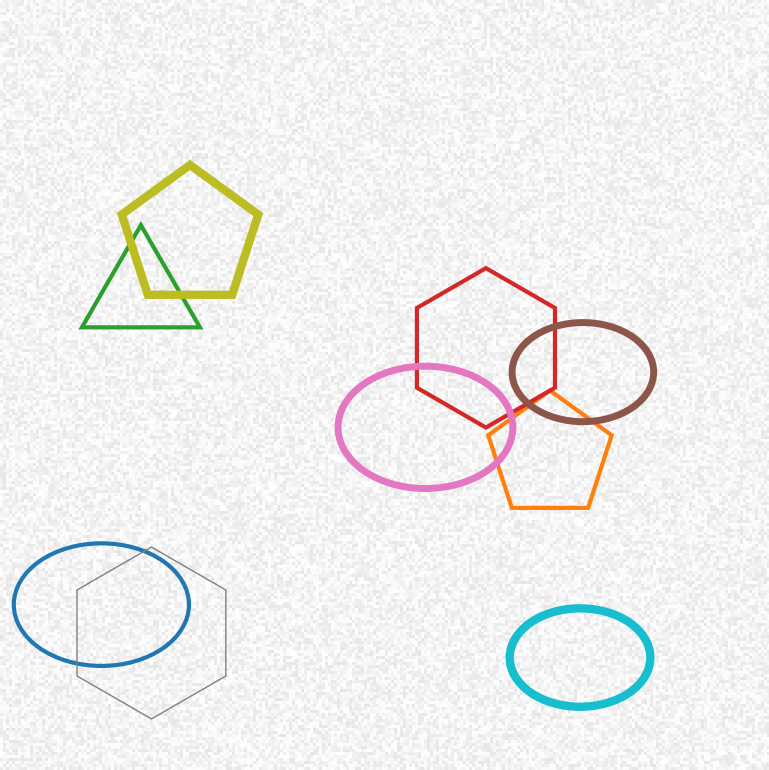[{"shape": "oval", "thickness": 1.5, "radius": 0.57, "center": [0.132, 0.215]}, {"shape": "pentagon", "thickness": 1.5, "radius": 0.42, "center": [0.714, 0.409]}, {"shape": "triangle", "thickness": 1.5, "radius": 0.44, "center": [0.183, 0.619]}, {"shape": "hexagon", "thickness": 1.5, "radius": 0.52, "center": [0.631, 0.548]}, {"shape": "oval", "thickness": 2.5, "radius": 0.46, "center": [0.757, 0.517]}, {"shape": "oval", "thickness": 2.5, "radius": 0.57, "center": [0.553, 0.445]}, {"shape": "hexagon", "thickness": 0.5, "radius": 0.56, "center": [0.197, 0.178]}, {"shape": "pentagon", "thickness": 3, "radius": 0.47, "center": [0.247, 0.693]}, {"shape": "oval", "thickness": 3, "radius": 0.46, "center": [0.753, 0.146]}]